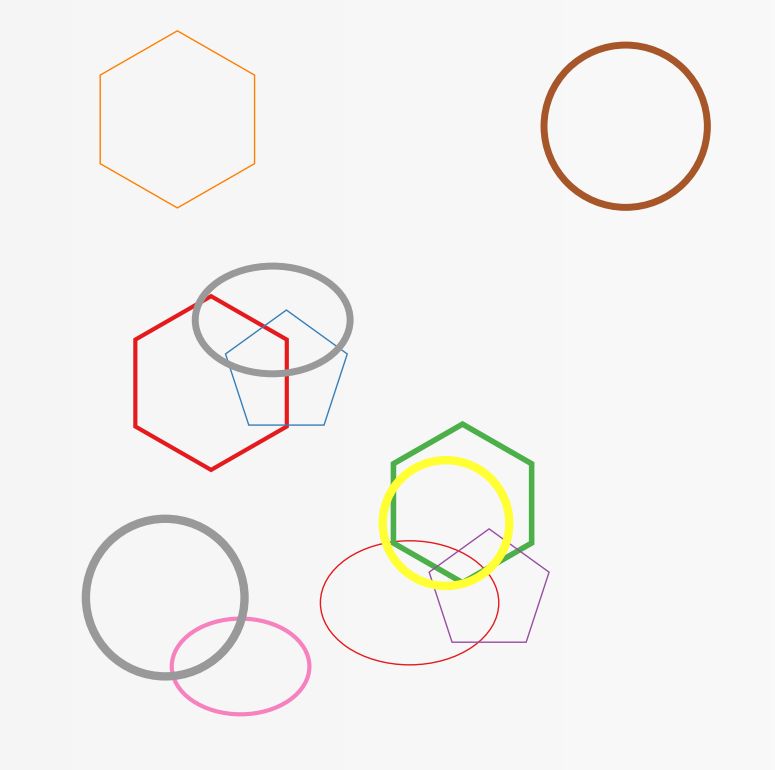[{"shape": "oval", "thickness": 0.5, "radius": 0.58, "center": [0.529, 0.217]}, {"shape": "hexagon", "thickness": 1.5, "radius": 0.56, "center": [0.272, 0.503]}, {"shape": "pentagon", "thickness": 0.5, "radius": 0.41, "center": [0.37, 0.515]}, {"shape": "hexagon", "thickness": 2, "radius": 0.51, "center": [0.597, 0.346]}, {"shape": "pentagon", "thickness": 0.5, "radius": 0.41, "center": [0.631, 0.232]}, {"shape": "hexagon", "thickness": 0.5, "radius": 0.58, "center": [0.229, 0.845]}, {"shape": "circle", "thickness": 3, "radius": 0.41, "center": [0.575, 0.321]}, {"shape": "circle", "thickness": 2.5, "radius": 0.53, "center": [0.807, 0.836]}, {"shape": "oval", "thickness": 1.5, "radius": 0.44, "center": [0.31, 0.134]}, {"shape": "circle", "thickness": 3, "radius": 0.51, "center": [0.213, 0.224]}, {"shape": "oval", "thickness": 2.5, "radius": 0.5, "center": [0.352, 0.584]}]